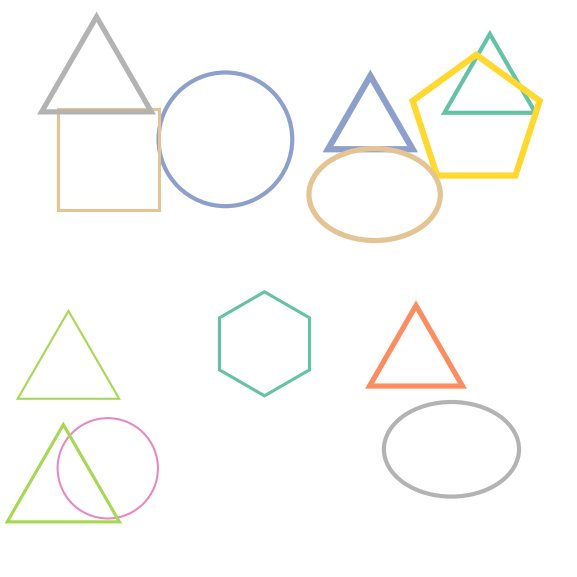[{"shape": "hexagon", "thickness": 1.5, "radius": 0.45, "center": [0.458, 0.404]}, {"shape": "triangle", "thickness": 2, "radius": 0.45, "center": [0.848, 0.849]}, {"shape": "triangle", "thickness": 2.5, "radius": 0.46, "center": [0.72, 0.377]}, {"shape": "triangle", "thickness": 3, "radius": 0.42, "center": [0.641, 0.783]}, {"shape": "circle", "thickness": 2, "radius": 0.58, "center": [0.39, 0.758]}, {"shape": "circle", "thickness": 1, "radius": 0.43, "center": [0.187, 0.188]}, {"shape": "triangle", "thickness": 1.5, "radius": 0.56, "center": [0.11, 0.152]}, {"shape": "triangle", "thickness": 1, "radius": 0.51, "center": [0.119, 0.359]}, {"shape": "pentagon", "thickness": 3, "radius": 0.58, "center": [0.825, 0.789]}, {"shape": "square", "thickness": 1.5, "radius": 0.44, "center": [0.188, 0.722]}, {"shape": "oval", "thickness": 2.5, "radius": 0.57, "center": [0.649, 0.662]}, {"shape": "triangle", "thickness": 2.5, "radius": 0.55, "center": [0.167, 0.86]}, {"shape": "oval", "thickness": 2, "radius": 0.58, "center": [0.782, 0.221]}]